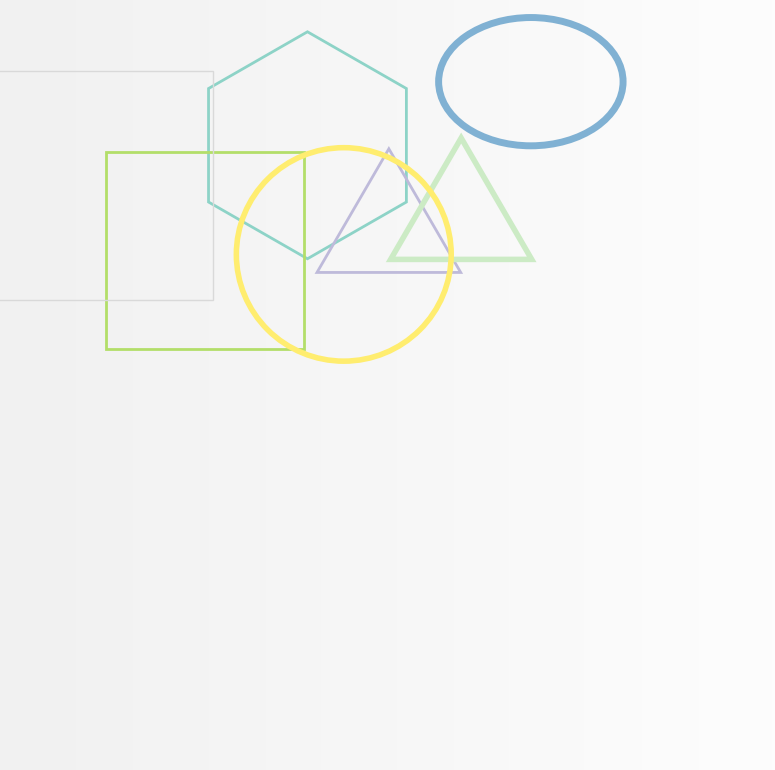[{"shape": "hexagon", "thickness": 1, "radius": 0.74, "center": [0.397, 0.811]}, {"shape": "triangle", "thickness": 1, "radius": 0.54, "center": [0.502, 0.7]}, {"shape": "oval", "thickness": 2.5, "radius": 0.59, "center": [0.685, 0.894]}, {"shape": "square", "thickness": 1, "radius": 0.64, "center": [0.264, 0.675]}, {"shape": "square", "thickness": 0.5, "radius": 0.74, "center": [0.126, 0.759]}, {"shape": "triangle", "thickness": 2, "radius": 0.53, "center": [0.595, 0.716]}, {"shape": "circle", "thickness": 2, "radius": 0.69, "center": [0.444, 0.67]}]